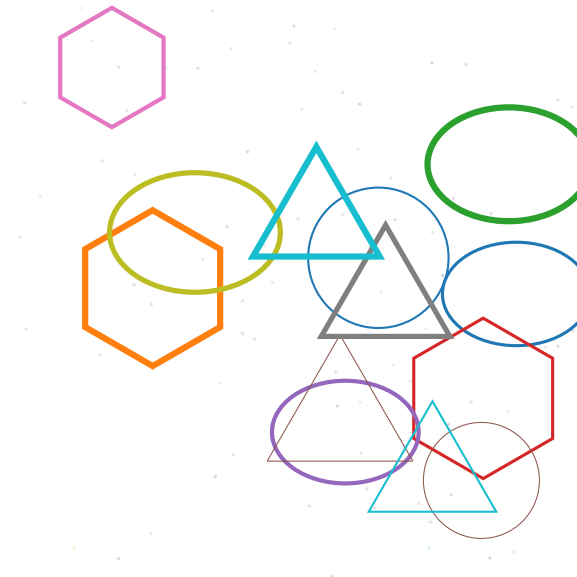[{"shape": "oval", "thickness": 1.5, "radius": 0.64, "center": [0.894, 0.49]}, {"shape": "circle", "thickness": 1, "radius": 0.61, "center": [0.655, 0.553]}, {"shape": "hexagon", "thickness": 3, "radius": 0.67, "center": [0.264, 0.5]}, {"shape": "oval", "thickness": 3, "radius": 0.7, "center": [0.881, 0.715]}, {"shape": "hexagon", "thickness": 1.5, "radius": 0.69, "center": [0.837, 0.309]}, {"shape": "oval", "thickness": 2, "radius": 0.63, "center": [0.598, 0.251]}, {"shape": "circle", "thickness": 0.5, "radius": 0.5, "center": [0.834, 0.167]}, {"shape": "triangle", "thickness": 0.5, "radius": 0.73, "center": [0.589, 0.273]}, {"shape": "hexagon", "thickness": 2, "radius": 0.52, "center": [0.194, 0.882]}, {"shape": "triangle", "thickness": 2.5, "radius": 0.64, "center": [0.668, 0.481]}, {"shape": "oval", "thickness": 2.5, "radius": 0.74, "center": [0.338, 0.597]}, {"shape": "triangle", "thickness": 3, "radius": 0.63, "center": [0.548, 0.618]}, {"shape": "triangle", "thickness": 1, "radius": 0.64, "center": [0.749, 0.177]}]